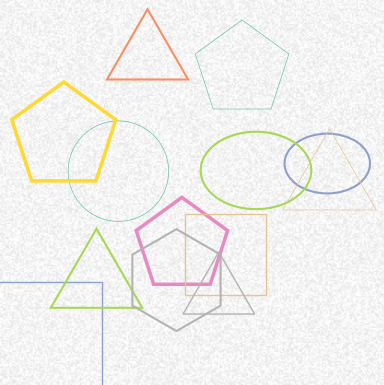[{"shape": "circle", "thickness": 0.5, "radius": 0.65, "center": [0.307, 0.555]}, {"shape": "pentagon", "thickness": 0.5, "radius": 0.64, "center": [0.629, 0.82]}, {"shape": "triangle", "thickness": 1.5, "radius": 0.61, "center": [0.383, 0.854]}, {"shape": "oval", "thickness": 1.5, "radius": 0.55, "center": [0.85, 0.575]}, {"shape": "square", "thickness": 1, "radius": 0.75, "center": [0.115, 0.117]}, {"shape": "pentagon", "thickness": 2.5, "radius": 0.62, "center": [0.472, 0.363]}, {"shape": "oval", "thickness": 1.5, "radius": 0.72, "center": [0.665, 0.557]}, {"shape": "triangle", "thickness": 1.5, "radius": 0.68, "center": [0.251, 0.269]}, {"shape": "pentagon", "thickness": 2.5, "radius": 0.71, "center": [0.166, 0.645]}, {"shape": "triangle", "thickness": 0.5, "radius": 0.7, "center": [0.856, 0.525]}, {"shape": "square", "thickness": 1, "radius": 0.53, "center": [0.586, 0.34]}, {"shape": "triangle", "thickness": 1, "radius": 0.54, "center": [0.568, 0.238]}, {"shape": "hexagon", "thickness": 1.5, "radius": 0.66, "center": [0.458, 0.272]}]